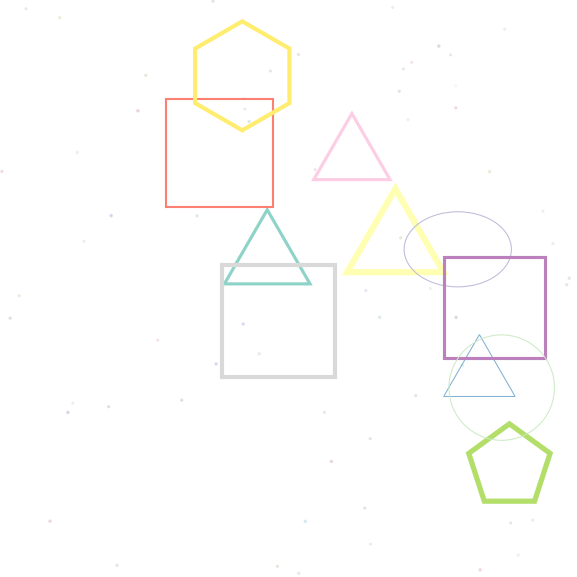[{"shape": "triangle", "thickness": 1.5, "radius": 0.43, "center": [0.463, 0.55]}, {"shape": "triangle", "thickness": 3, "radius": 0.48, "center": [0.685, 0.576]}, {"shape": "oval", "thickness": 0.5, "radius": 0.46, "center": [0.793, 0.567]}, {"shape": "square", "thickness": 1, "radius": 0.46, "center": [0.38, 0.734]}, {"shape": "triangle", "thickness": 0.5, "radius": 0.36, "center": [0.83, 0.348]}, {"shape": "pentagon", "thickness": 2.5, "radius": 0.37, "center": [0.882, 0.191]}, {"shape": "triangle", "thickness": 1.5, "radius": 0.38, "center": [0.609, 0.726]}, {"shape": "square", "thickness": 2, "radius": 0.49, "center": [0.483, 0.443]}, {"shape": "square", "thickness": 1.5, "radius": 0.44, "center": [0.856, 0.467]}, {"shape": "circle", "thickness": 0.5, "radius": 0.46, "center": [0.869, 0.328]}, {"shape": "hexagon", "thickness": 2, "radius": 0.47, "center": [0.419, 0.868]}]